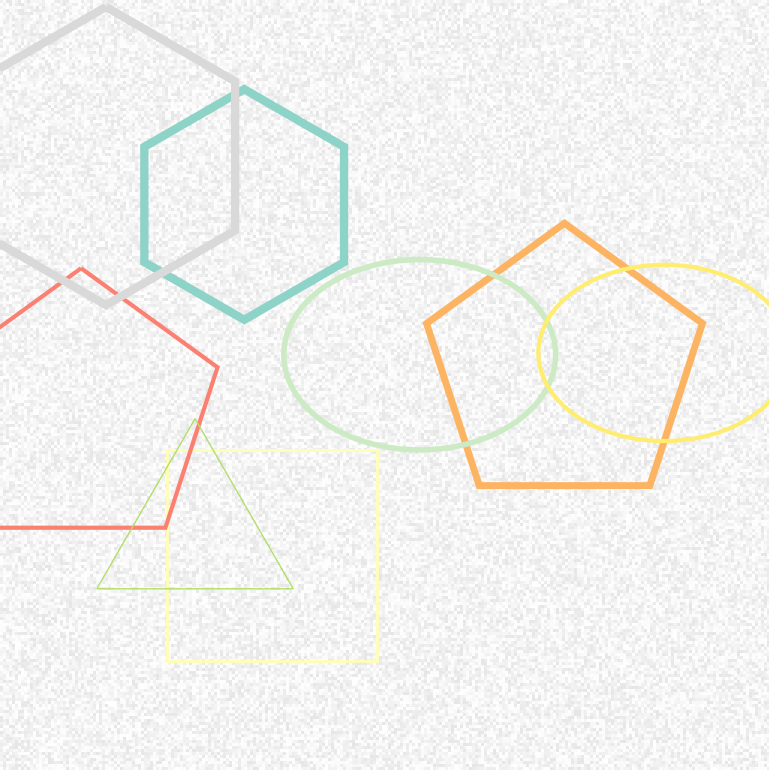[{"shape": "hexagon", "thickness": 3, "radius": 0.75, "center": [0.317, 0.734]}, {"shape": "square", "thickness": 1, "radius": 0.68, "center": [0.353, 0.278]}, {"shape": "pentagon", "thickness": 1.5, "radius": 0.93, "center": [0.105, 0.465]}, {"shape": "pentagon", "thickness": 2.5, "radius": 0.94, "center": [0.733, 0.522]}, {"shape": "triangle", "thickness": 0.5, "radius": 0.74, "center": [0.253, 0.309]}, {"shape": "hexagon", "thickness": 3, "radius": 0.97, "center": [0.138, 0.797]}, {"shape": "oval", "thickness": 2, "radius": 0.88, "center": [0.545, 0.539]}, {"shape": "oval", "thickness": 1.5, "radius": 0.82, "center": [0.863, 0.542]}]